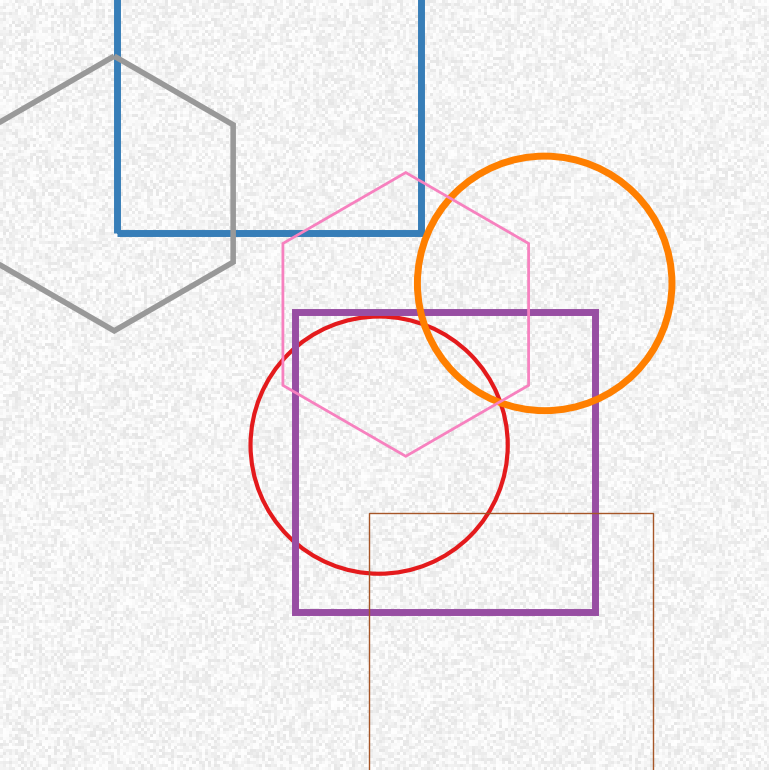[{"shape": "circle", "thickness": 1.5, "radius": 0.84, "center": [0.492, 0.422]}, {"shape": "square", "thickness": 2.5, "radius": 0.99, "center": [0.35, 0.895]}, {"shape": "square", "thickness": 2.5, "radius": 0.97, "center": [0.578, 0.4]}, {"shape": "circle", "thickness": 2.5, "radius": 0.83, "center": [0.707, 0.632]}, {"shape": "square", "thickness": 0.5, "radius": 0.92, "center": [0.663, 0.149]}, {"shape": "hexagon", "thickness": 1, "radius": 0.92, "center": [0.527, 0.592]}, {"shape": "hexagon", "thickness": 2, "radius": 0.89, "center": [0.148, 0.749]}]